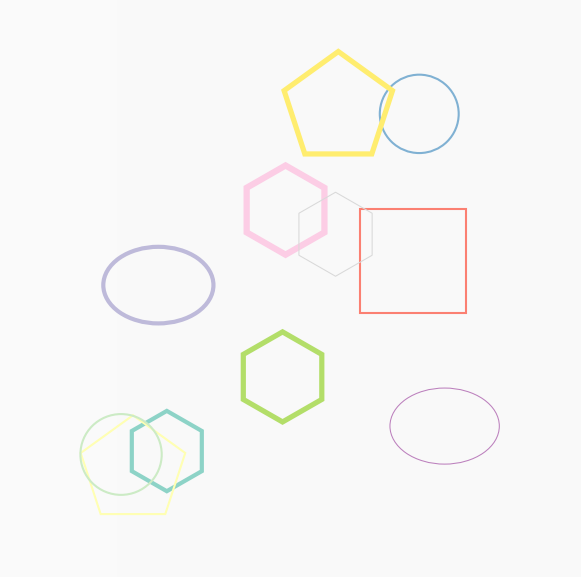[{"shape": "hexagon", "thickness": 2, "radius": 0.35, "center": [0.287, 0.218]}, {"shape": "pentagon", "thickness": 1, "radius": 0.47, "center": [0.229, 0.185]}, {"shape": "oval", "thickness": 2, "radius": 0.47, "center": [0.272, 0.505]}, {"shape": "square", "thickness": 1, "radius": 0.45, "center": [0.711, 0.547]}, {"shape": "circle", "thickness": 1, "radius": 0.34, "center": [0.721, 0.802]}, {"shape": "hexagon", "thickness": 2.5, "radius": 0.39, "center": [0.486, 0.346]}, {"shape": "hexagon", "thickness": 3, "radius": 0.39, "center": [0.491, 0.635]}, {"shape": "hexagon", "thickness": 0.5, "radius": 0.36, "center": [0.577, 0.594]}, {"shape": "oval", "thickness": 0.5, "radius": 0.47, "center": [0.765, 0.261]}, {"shape": "circle", "thickness": 1, "radius": 0.35, "center": [0.208, 0.212]}, {"shape": "pentagon", "thickness": 2.5, "radius": 0.49, "center": [0.582, 0.812]}]